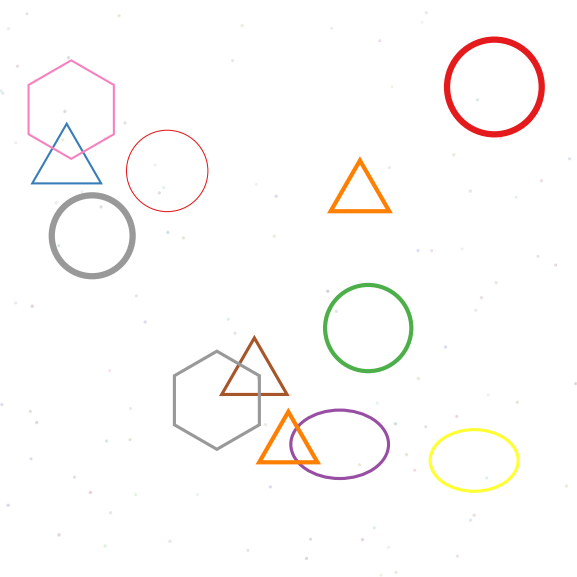[{"shape": "circle", "thickness": 0.5, "radius": 0.35, "center": [0.289, 0.703]}, {"shape": "circle", "thickness": 3, "radius": 0.41, "center": [0.856, 0.849]}, {"shape": "triangle", "thickness": 1, "radius": 0.34, "center": [0.115, 0.716]}, {"shape": "circle", "thickness": 2, "radius": 0.37, "center": [0.638, 0.431]}, {"shape": "oval", "thickness": 1.5, "radius": 0.42, "center": [0.588, 0.23]}, {"shape": "triangle", "thickness": 2, "radius": 0.29, "center": [0.499, 0.228]}, {"shape": "triangle", "thickness": 2, "radius": 0.29, "center": [0.623, 0.663]}, {"shape": "oval", "thickness": 1.5, "radius": 0.38, "center": [0.821, 0.202]}, {"shape": "triangle", "thickness": 1.5, "radius": 0.33, "center": [0.44, 0.349]}, {"shape": "hexagon", "thickness": 1, "radius": 0.43, "center": [0.123, 0.809]}, {"shape": "circle", "thickness": 3, "radius": 0.35, "center": [0.16, 0.591]}, {"shape": "hexagon", "thickness": 1.5, "radius": 0.42, "center": [0.376, 0.306]}]